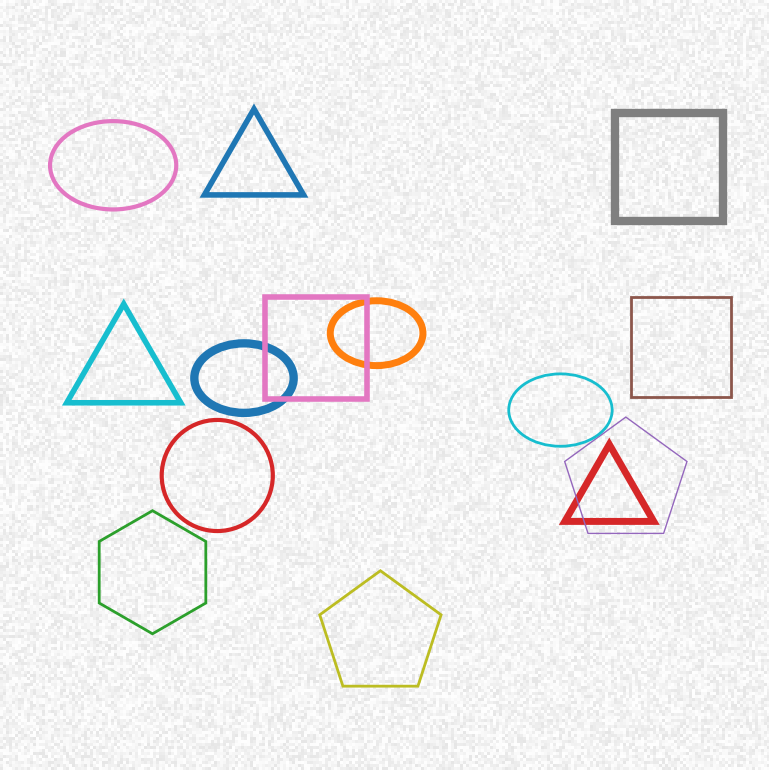[{"shape": "oval", "thickness": 3, "radius": 0.32, "center": [0.317, 0.509]}, {"shape": "triangle", "thickness": 2, "radius": 0.37, "center": [0.33, 0.784]}, {"shape": "oval", "thickness": 2.5, "radius": 0.3, "center": [0.489, 0.567]}, {"shape": "hexagon", "thickness": 1, "radius": 0.4, "center": [0.198, 0.257]}, {"shape": "circle", "thickness": 1.5, "radius": 0.36, "center": [0.282, 0.382]}, {"shape": "triangle", "thickness": 2.5, "radius": 0.33, "center": [0.791, 0.356]}, {"shape": "pentagon", "thickness": 0.5, "radius": 0.42, "center": [0.813, 0.375]}, {"shape": "square", "thickness": 1, "radius": 0.32, "center": [0.884, 0.549]}, {"shape": "square", "thickness": 2, "radius": 0.33, "center": [0.411, 0.548]}, {"shape": "oval", "thickness": 1.5, "radius": 0.41, "center": [0.147, 0.785]}, {"shape": "square", "thickness": 3, "radius": 0.35, "center": [0.868, 0.783]}, {"shape": "pentagon", "thickness": 1, "radius": 0.41, "center": [0.494, 0.176]}, {"shape": "triangle", "thickness": 2, "radius": 0.43, "center": [0.161, 0.52]}, {"shape": "oval", "thickness": 1, "radius": 0.34, "center": [0.728, 0.467]}]